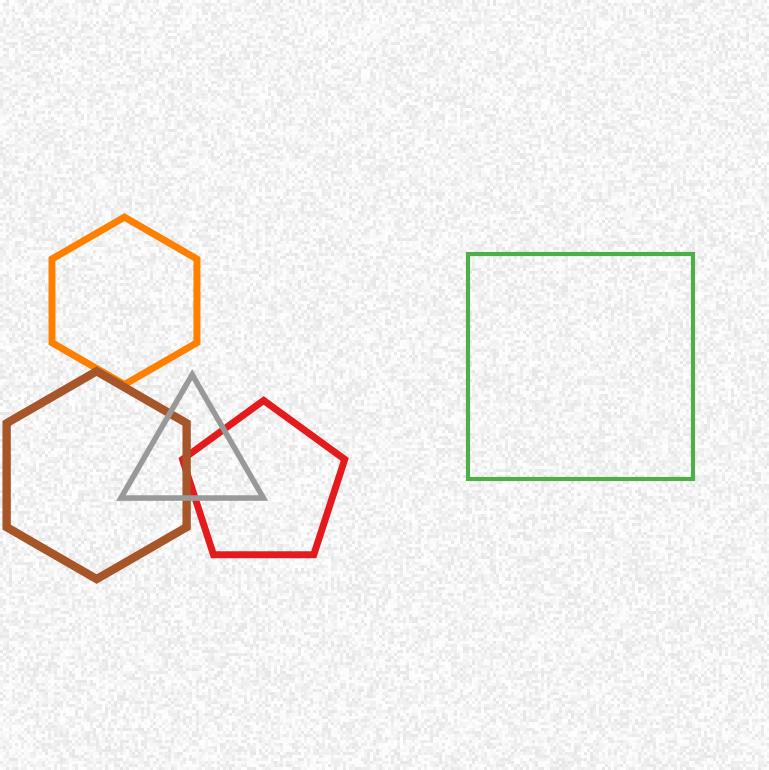[{"shape": "pentagon", "thickness": 2.5, "radius": 0.55, "center": [0.342, 0.369]}, {"shape": "square", "thickness": 1.5, "radius": 0.73, "center": [0.754, 0.524]}, {"shape": "hexagon", "thickness": 2.5, "radius": 0.54, "center": [0.162, 0.609]}, {"shape": "hexagon", "thickness": 3, "radius": 0.67, "center": [0.125, 0.383]}, {"shape": "triangle", "thickness": 2, "radius": 0.53, "center": [0.25, 0.407]}]